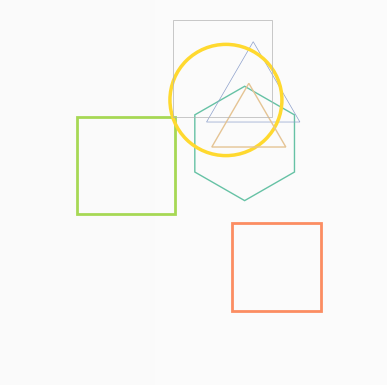[{"shape": "hexagon", "thickness": 1, "radius": 0.74, "center": [0.631, 0.627]}, {"shape": "square", "thickness": 2, "radius": 0.58, "center": [0.714, 0.306]}, {"shape": "triangle", "thickness": 0.5, "radius": 0.7, "center": [0.653, 0.753]}, {"shape": "square", "thickness": 2, "radius": 0.63, "center": [0.326, 0.57]}, {"shape": "circle", "thickness": 2.5, "radius": 0.72, "center": [0.583, 0.74]}, {"shape": "triangle", "thickness": 1, "radius": 0.55, "center": [0.642, 0.673]}, {"shape": "square", "thickness": 0.5, "radius": 0.64, "center": [0.574, 0.822]}]